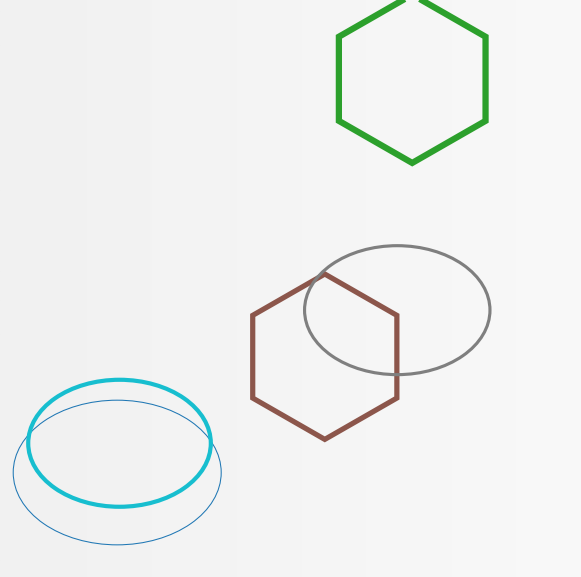[{"shape": "oval", "thickness": 0.5, "radius": 0.89, "center": [0.202, 0.181]}, {"shape": "hexagon", "thickness": 3, "radius": 0.73, "center": [0.709, 0.863]}, {"shape": "hexagon", "thickness": 2.5, "radius": 0.72, "center": [0.559, 0.381]}, {"shape": "oval", "thickness": 1.5, "radius": 0.8, "center": [0.683, 0.462]}, {"shape": "oval", "thickness": 2, "radius": 0.79, "center": [0.206, 0.232]}]